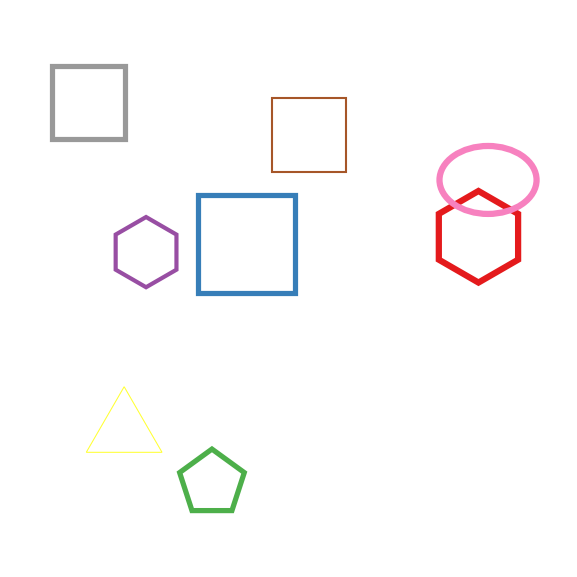[{"shape": "hexagon", "thickness": 3, "radius": 0.4, "center": [0.829, 0.589]}, {"shape": "square", "thickness": 2.5, "radius": 0.42, "center": [0.427, 0.576]}, {"shape": "pentagon", "thickness": 2.5, "radius": 0.29, "center": [0.367, 0.163]}, {"shape": "hexagon", "thickness": 2, "radius": 0.3, "center": [0.253, 0.563]}, {"shape": "triangle", "thickness": 0.5, "radius": 0.38, "center": [0.215, 0.254]}, {"shape": "square", "thickness": 1, "radius": 0.32, "center": [0.535, 0.765]}, {"shape": "oval", "thickness": 3, "radius": 0.42, "center": [0.845, 0.688]}, {"shape": "square", "thickness": 2.5, "radius": 0.32, "center": [0.153, 0.822]}]